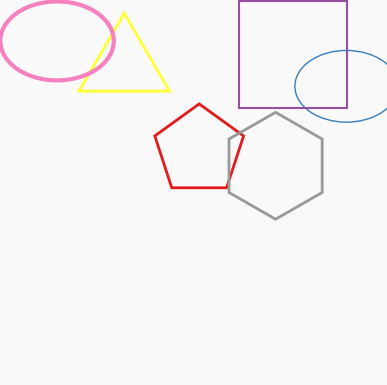[{"shape": "pentagon", "thickness": 2, "radius": 0.6, "center": [0.514, 0.61]}, {"shape": "oval", "thickness": 1, "radius": 0.67, "center": [0.894, 0.776]}, {"shape": "square", "thickness": 1.5, "radius": 0.7, "center": [0.755, 0.858]}, {"shape": "triangle", "thickness": 2, "radius": 0.68, "center": [0.321, 0.831]}, {"shape": "oval", "thickness": 3, "radius": 0.73, "center": [0.147, 0.894]}, {"shape": "hexagon", "thickness": 2, "radius": 0.69, "center": [0.711, 0.569]}]